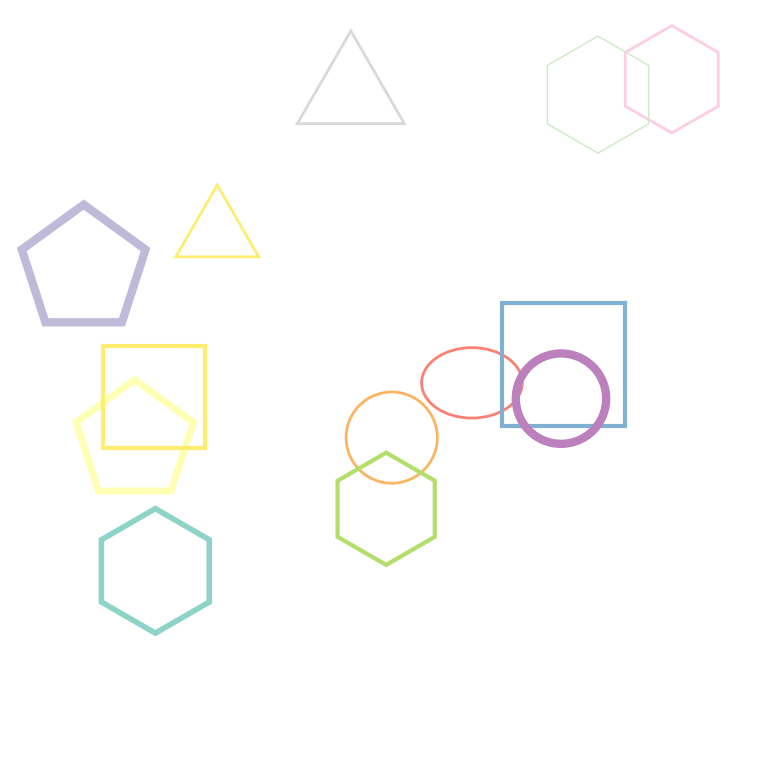[{"shape": "hexagon", "thickness": 2, "radius": 0.4, "center": [0.202, 0.259]}, {"shape": "pentagon", "thickness": 2.5, "radius": 0.4, "center": [0.175, 0.427]}, {"shape": "pentagon", "thickness": 3, "radius": 0.42, "center": [0.109, 0.65]}, {"shape": "oval", "thickness": 1, "radius": 0.33, "center": [0.613, 0.503]}, {"shape": "square", "thickness": 1.5, "radius": 0.4, "center": [0.732, 0.526]}, {"shape": "circle", "thickness": 1, "radius": 0.3, "center": [0.509, 0.432]}, {"shape": "hexagon", "thickness": 1.5, "radius": 0.36, "center": [0.502, 0.339]}, {"shape": "hexagon", "thickness": 1, "radius": 0.35, "center": [0.872, 0.897]}, {"shape": "triangle", "thickness": 1, "radius": 0.4, "center": [0.456, 0.88]}, {"shape": "circle", "thickness": 3, "radius": 0.29, "center": [0.729, 0.482]}, {"shape": "hexagon", "thickness": 0.5, "radius": 0.38, "center": [0.777, 0.877]}, {"shape": "square", "thickness": 1.5, "radius": 0.33, "center": [0.2, 0.484]}, {"shape": "triangle", "thickness": 1, "radius": 0.31, "center": [0.282, 0.698]}]